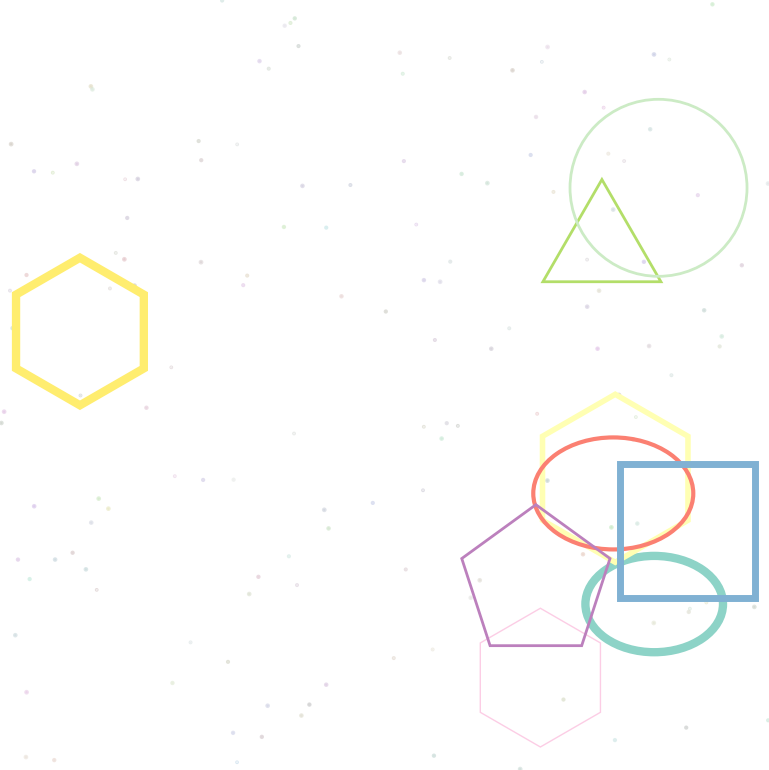[{"shape": "oval", "thickness": 3, "radius": 0.45, "center": [0.85, 0.216]}, {"shape": "hexagon", "thickness": 2, "radius": 0.55, "center": [0.799, 0.379]}, {"shape": "oval", "thickness": 1.5, "radius": 0.52, "center": [0.796, 0.359]}, {"shape": "square", "thickness": 2.5, "radius": 0.44, "center": [0.893, 0.31]}, {"shape": "triangle", "thickness": 1, "radius": 0.44, "center": [0.782, 0.678]}, {"shape": "hexagon", "thickness": 0.5, "radius": 0.45, "center": [0.702, 0.12]}, {"shape": "pentagon", "thickness": 1, "radius": 0.51, "center": [0.696, 0.243]}, {"shape": "circle", "thickness": 1, "radius": 0.57, "center": [0.855, 0.756]}, {"shape": "hexagon", "thickness": 3, "radius": 0.48, "center": [0.104, 0.569]}]